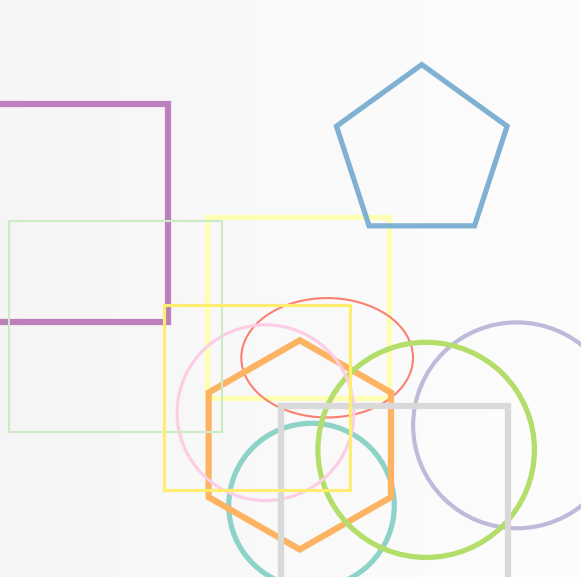[{"shape": "circle", "thickness": 2.5, "radius": 0.71, "center": [0.536, 0.124]}, {"shape": "square", "thickness": 2.5, "radius": 0.79, "center": [0.513, 0.466]}, {"shape": "circle", "thickness": 2, "radius": 0.89, "center": [0.889, 0.263]}, {"shape": "oval", "thickness": 1, "radius": 0.74, "center": [0.563, 0.38]}, {"shape": "pentagon", "thickness": 2.5, "radius": 0.77, "center": [0.726, 0.733]}, {"shape": "hexagon", "thickness": 3, "radius": 0.91, "center": [0.516, 0.229]}, {"shape": "circle", "thickness": 2.5, "radius": 0.93, "center": [0.733, 0.22]}, {"shape": "circle", "thickness": 1.5, "radius": 0.76, "center": [0.457, 0.285]}, {"shape": "square", "thickness": 3, "radius": 0.98, "center": [0.679, 0.101]}, {"shape": "square", "thickness": 3, "radius": 0.94, "center": [0.101, 0.63]}, {"shape": "square", "thickness": 1, "radius": 0.91, "center": [0.199, 0.433]}, {"shape": "square", "thickness": 1.5, "radius": 0.8, "center": [0.442, 0.311]}]